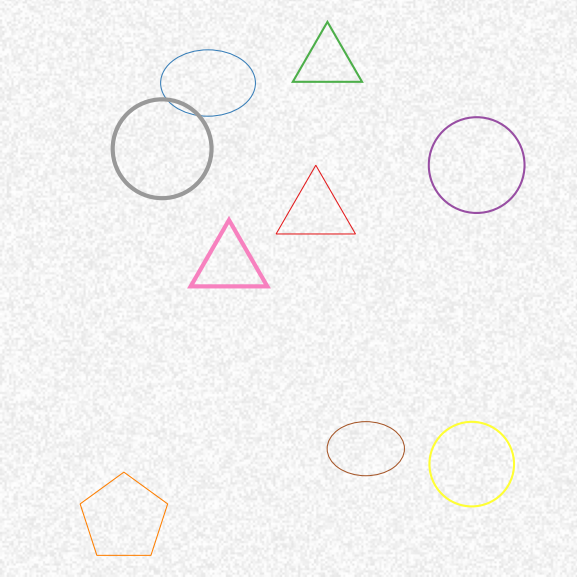[{"shape": "triangle", "thickness": 0.5, "radius": 0.4, "center": [0.547, 0.634]}, {"shape": "oval", "thickness": 0.5, "radius": 0.41, "center": [0.36, 0.855]}, {"shape": "triangle", "thickness": 1, "radius": 0.35, "center": [0.567, 0.892]}, {"shape": "circle", "thickness": 1, "radius": 0.41, "center": [0.825, 0.713]}, {"shape": "pentagon", "thickness": 0.5, "radius": 0.4, "center": [0.215, 0.102]}, {"shape": "circle", "thickness": 1, "radius": 0.37, "center": [0.817, 0.195]}, {"shape": "oval", "thickness": 0.5, "radius": 0.33, "center": [0.633, 0.222]}, {"shape": "triangle", "thickness": 2, "radius": 0.38, "center": [0.397, 0.542]}, {"shape": "circle", "thickness": 2, "radius": 0.43, "center": [0.281, 0.742]}]